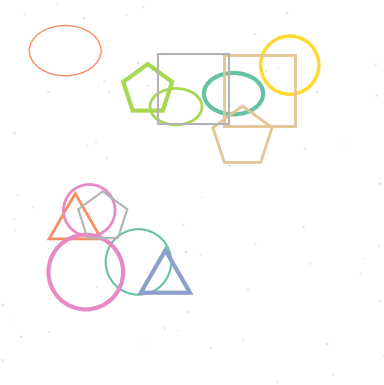[{"shape": "oval", "thickness": 3, "radius": 0.38, "center": [0.607, 0.757]}, {"shape": "circle", "thickness": 1.5, "radius": 0.43, "center": [0.36, 0.32]}, {"shape": "triangle", "thickness": 2, "radius": 0.39, "center": [0.195, 0.419]}, {"shape": "oval", "thickness": 1, "radius": 0.47, "center": [0.169, 0.869]}, {"shape": "triangle", "thickness": 3, "radius": 0.37, "center": [0.43, 0.277]}, {"shape": "circle", "thickness": 3, "radius": 0.48, "center": [0.223, 0.293]}, {"shape": "circle", "thickness": 2, "radius": 0.34, "center": [0.232, 0.454]}, {"shape": "oval", "thickness": 2, "radius": 0.34, "center": [0.457, 0.723]}, {"shape": "pentagon", "thickness": 3, "radius": 0.33, "center": [0.384, 0.767]}, {"shape": "circle", "thickness": 2.5, "radius": 0.38, "center": [0.753, 0.831]}, {"shape": "pentagon", "thickness": 2, "radius": 0.4, "center": [0.63, 0.644]}, {"shape": "square", "thickness": 2, "radius": 0.46, "center": [0.674, 0.764]}, {"shape": "pentagon", "thickness": 1.5, "radius": 0.34, "center": [0.267, 0.436]}, {"shape": "square", "thickness": 1.5, "radius": 0.46, "center": [0.503, 0.769]}]